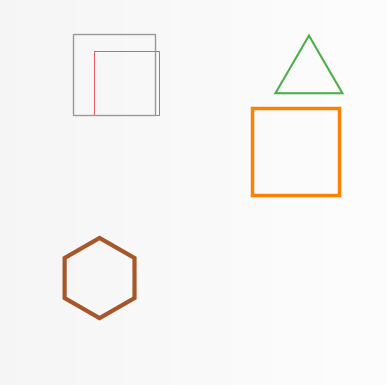[{"shape": "square", "thickness": 0.5, "radius": 0.42, "center": [0.327, 0.784]}, {"shape": "triangle", "thickness": 1.5, "radius": 0.5, "center": [0.797, 0.808]}, {"shape": "square", "thickness": 2.5, "radius": 0.56, "center": [0.763, 0.606]}, {"shape": "hexagon", "thickness": 3, "radius": 0.52, "center": [0.257, 0.278]}, {"shape": "square", "thickness": 1, "radius": 0.53, "center": [0.295, 0.806]}]